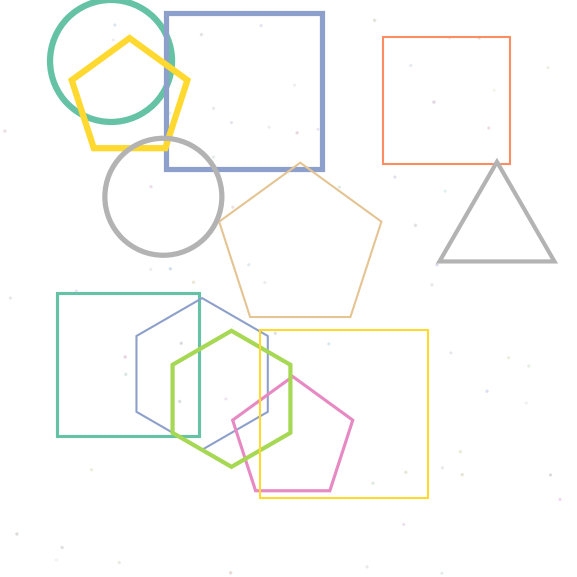[{"shape": "square", "thickness": 1.5, "radius": 0.62, "center": [0.221, 0.368]}, {"shape": "circle", "thickness": 3, "radius": 0.53, "center": [0.192, 0.894]}, {"shape": "square", "thickness": 1, "radius": 0.55, "center": [0.774, 0.825]}, {"shape": "square", "thickness": 2.5, "radius": 0.68, "center": [0.423, 0.842]}, {"shape": "hexagon", "thickness": 1, "radius": 0.66, "center": [0.35, 0.352]}, {"shape": "pentagon", "thickness": 1.5, "radius": 0.55, "center": [0.507, 0.238]}, {"shape": "hexagon", "thickness": 2, "radius": 0.59, "center": [0.401, 0.309]}, {"shape": "square", "thickness": 1, "radius": 0.73, "center": [0.595, 0.283]}, {"shape": "pentagon", "thickness": 3, "radius": 0.53, "center": [0.224, 0.828]}, {"shape": "pentagon", "thickness": 1, "radius": 0.74, "center": [0.52, 0.57]}, {"shape": "circle", "thickness": 2.5, "radius": 0.51, "center": [0.283, 0.658]}, {"shape": "triangle", "thickness": 2, "radius": 0.57, "center": [0.861, 0.604]}]